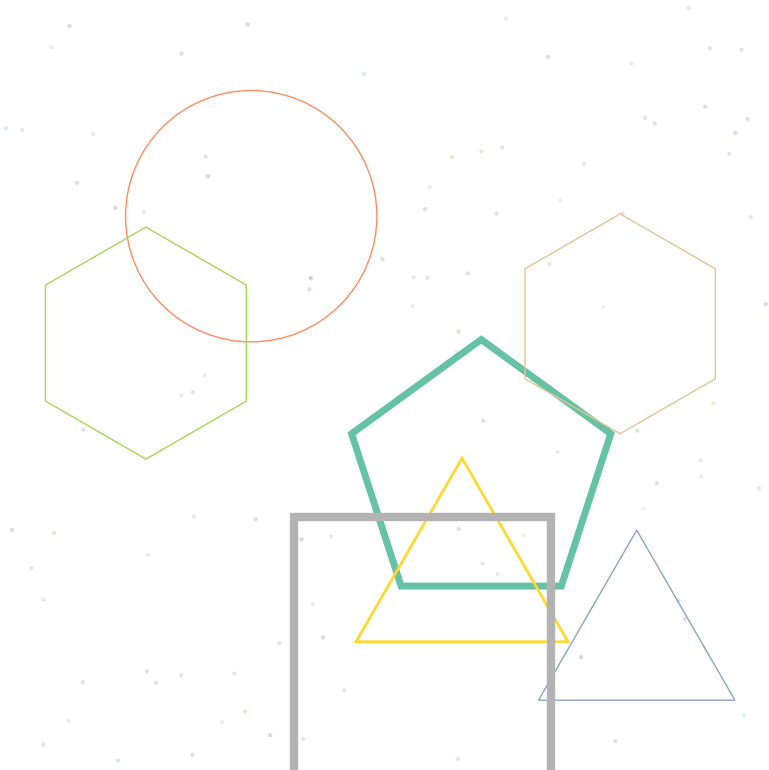[{"shape": "pentagon", "thickness": 2.5, "radius": 0.88, "center": [0.625, 0.382]}, {"shape": "circle", "thickness": 0.5, "radius": 0.82, "center": [0.326, 0.719]}, {"shape": "triangle", "thickness": 0.5, "radius": 0.74, "center": [0.827, 0.164]}, {"shape": "hexagon", "thickness": 0.5, "radius": 0.75, "center": [0.19, 0.554]}, {"shape": "triangle", "thickness": 1, "radius": 0.79, "center": [0.6, 0.246]}, {"shape": "hexagon", "thickness": 0.5, "radius": 0.71, "center": [0.805, 0.58]}, {"shape": "square", "thickness": 3, "radius": 0.83, "center": [0.549, 0.161]}]